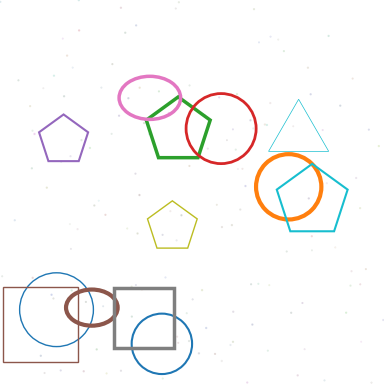[{"shape": "circle", "thickness": 1, "radius": 0.48, "center": [0.147, 0.196]}, {"shape": "circle", "thickness": 1.5, "radius": 0.39, "center": [0.42, 0.107]}, {"shape": "circle", "thickness": 3, "radius": 0.42, "center": [0.75, 0.515]}, {"shape": "pentagon", "thickness": 2.5, "radius": 0.44, "center": [0.463, 0.661]}, {"shape": "circle", "thickness": 2, "radius": 0.45, "center": [0.574, 0.666]}, {"shape": "pentagon", "thickness": 1.5, "radius": 0.34, "center": [0.165, 0.636]}, {"shape": "oval", "thickness": 3, "radius": 0.34, "center": [0.239, 0.201]}, {"shape": "square", "thickness": 1, "radius": 0.49, "center": [0.106, 0.157]}, {"shape": "oval", "thickness": 2.5, "radius": 0.4, "center": [0.389, 0.746]}, {"shape": "square", "thickness": 2.5, "radius": 0.39, "center": [0.374, 0.174]}, {"shape": "pentagon", "thickness": 1, "radius": 0.34, "center": [0.448, 0.41]}, {"shape": "triangle", "thickness": 0.5, "radius": 0.45, "center": [0.776, 0.652]}, {"shape": "pentagon", "thickness": 1.5, "radius": 0.48, "center": [0.811, 0.478]}]